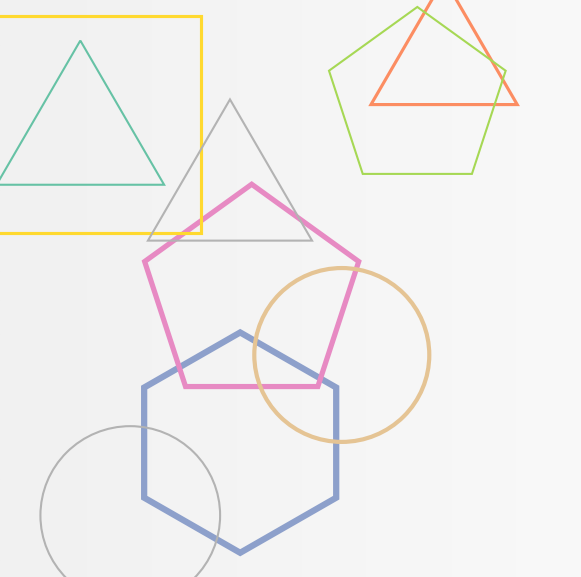[{"shape": "triangle", "thickness": 1, "radius": 0.83, "center": [0.138, 0.762]}, {"shape": "triangle", "thickness": 1.5, "radius": 0.73, "center": [0.764, 0.891]}, {"shape": "hexagon", "thickness": 3, "radius": 0.95, "center": [0.413, 0.233]}, {"shape": "pentagon", "thickness": 2.5, "radius": 0.97, "center": [0.433, 0.486]}, {"shape": "pentagon", "thickness": 1, "radius": 0.8, "center": [0.718, 0.827]}, {"shape": "square", "thickness": 1.5, "radius": 0.94, "center": [0.158, 0.784]}, {"shape": "circle", "thickness": 2, "radius": 0.75, "center": [0.588, 0.384]}, {"shape": "triangle", "thickness": 1, "radius": 0.81, "center": [0.396, 0.664]}, {"shape": "circle", "thickness": 1, "radius": 0.77, "center": [0.224, 0.107]}]